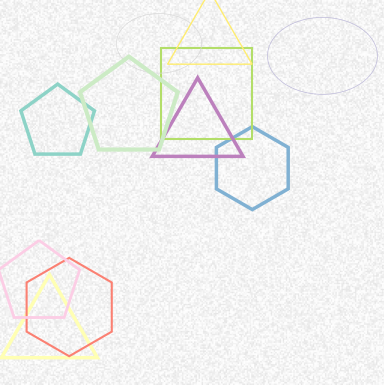[{"shape": "pentagon", "thickness": 2.5, "radius": 0.5, "center": [0.15, 0.681]}, {"shape": "triangle", "thickness": 2.5, "radius": 0.72, "center": [0.128, 0.143]}, {"shape": "oval", "thickness": 0.5, "radius": 0.71, "center": [0.838, 0.855]}, {"shape": "hexagon", "thickness": 1.5, "radius": 0.64, "center": [0.18, 0.202]}, {"shape": "hexagon", "thickness": 2.5, "radius": 0.54, "center": [0.655, 0.563]}, {"shape": "square", "thickness": 1.5, "radius": 0.59, "center": [0.537, 0.758]}, {"shape": "pentagon", "thickness": 2, "radius": 0.55, "center": [0.102, 0.265]}, {"shape": "oval", "thickness": 0.5, "radius": 0.55, "center": [0.413, 0.887]}, {"shape": "triangle", "thickness": 2.5, "radius": 0.68, "center": [0.513, 0.662]}, {"shape": "pentagon", "thickness": 3, "radius": 0.67, "center": [0.335, 0.72]}, {"shape": "triangle", "thickness": 1, "radius": 0.63, "center": [0.545, 0.897]}]